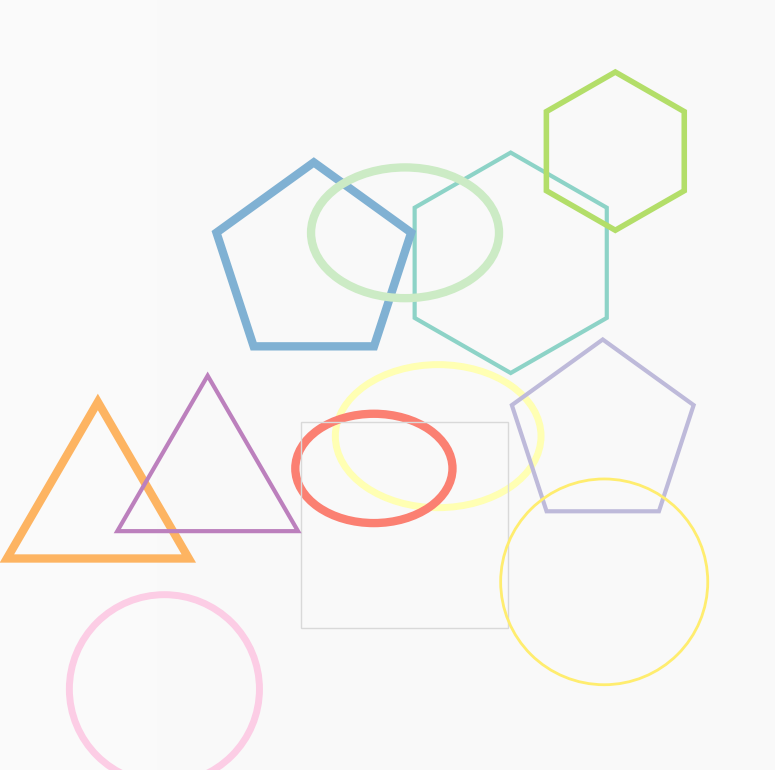[{"shape": "hexagon", "thickness": 1.5, "radius": 0.72, "center": [0.659, 0.659]}, {"shape": "oval", "thickness": 2.5, "radius": 0.66, "center": [0.565, 0.434]}, {"shape": "pentagon", "thickness": 1.5, "radius": 0.62, "center": [0.778, 0.436]}, {"shape": "oval", "thickness": 3, "radius": 0.51, "center": [0.482, 0.392]}, {"shape": "pentagon", "thickness": 3, "radius": 0.66, "center": [0.405, 0.657]}, {"shape": "triangle", "thickness": 3, "radius": 0.68, "center": [0.126, 0.342]}, {"shape": "hexagon", "thickness": 2, "radius": 0.51, "center": [0.794, 0.804]}, {"shape": "circle", "thickness": 2.5, "radius": 0.61, "center": [0.212, 0.105]}, {"shape": "square", "thickness": 0.5, "radius": 0.67, "center": [0.522, 0.318]}, {"shape": "triangle", "thickness": 1.5, "radius": 0.67, "center": [0.268, 0.378]}, {"shape": "oval", "thickness": 3, "radius": 0.61, "center": [0.523, 0.698]}, {"shape": "circle", "thickness": 1, "radius": 0.67, "center": [0.78, 0.244]}]